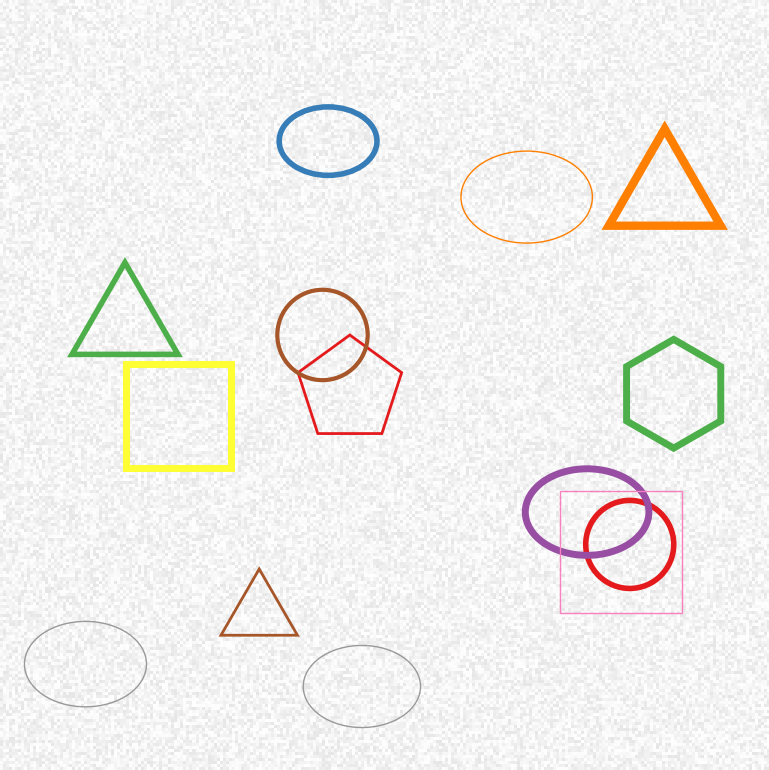[{"shape": "circle", "thickness": 2, "radius": 0.29, "center": [0.818, 0.293]}, {"shape": "pentagon", "thickness": 1, "radius": 0.35, "center": [0.454, 0.494]}, {"shape": "oval", "thickness": 2, "radius": 0.32, "center": [0.426, 0.817]}, {"shape": "hexagon", "thickness": 2.5, "radius": 0.35, "center": [0.875, 0.489]}, {"shape": "triangle", "thickness": 2, "radius": 0.4, "center": [0.162, 0.579]}, {"shape": "oval", "thickness": 2.5, "radius": 0.4, "center": [0.762, 0.335]}, {"shape": "oval", "thickness": 0.5, "radius": 0.43, "center": [0.684, 0.744]}, {"shape": "triangle", "thickness": 3, "radius": 0.42, "center": [0.863, 0.749]}, {"shape": "square", "thickness": 2.5, "radius": 0.34, "center": [0.232, 0.46]}, {"shape": "triangle", "thickness": 1, "radius": 0.29, "center": [0.337, 0.204]}, {"shape": "circle", "thickness": 1.5, "radius": 0.29, "center": [0.419, 0.565]}, {"shape": "square", "thickness": 0.5, "radius": 0.4, "center": [0.807, 0.283]}, {"shape": "oval", "thickness": 0.5, "radius": 0.38, "center": [0.47, 0.108]}, {"shape": "oval", "thickness": 0.5, "radius": 0.4, "center": [0.111, 0.138]}]